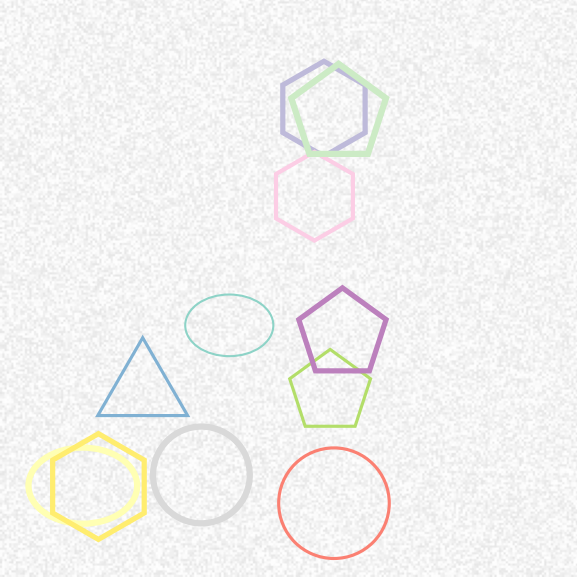[{"shape": "oval", "thickness": 1, "radius": 0.38, "center": [0.397, 0.436]}, {"shape": "oval", "thickness": 3, "radius": 0.47, "center": [0.143, 0.158]}, {"shape": "hexagon", "thickness": 2.5, "radius": 0.41, "center": [0.561, 0.811]}, {"shape": "circle", "thickness": 1.5, "radius": 0.48, "center": [0.578, 0.128]}, {"shape": "triangle", "thickness": 1.5, "radius": 0.45, "center": [0.247, 0.324]}, {"shape": "pentagon", "thickness": 1.5, "radius": 0.37, "center": [0.572, 0.321]}, {"shape": "hexagon", "thickness": 2, "radius": 0.38, "center": [0.544, 0.659]}, {"shape": "circle", "thickness": 3, "radius": 0.42, "center": [0.349, 0.177]}, {"shape": "pentagon", "thickness": 2.5, "radius": 0.4, "center": [0.593, 0.421]}, {"shape": "pentagon", "thickness": 3, "radius": 0.43, "center": [0.586, 0.802]}, {"shape": "hexagon", "thickness": 2.5, "radius": 0.46, "center": [0.17, 0.157]}]